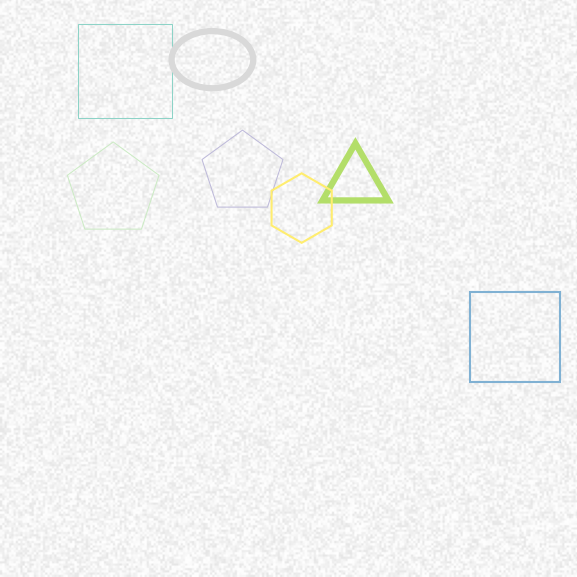[{"shape": "square", "thickness": 0.5, "radius": 0.41, "center": [0.217, 0.877]}, {"shape": "pentagon", "thickness": 0.5, "radius": 0.37, "center": [0.42, 0.7]}, {"shape": "square", "thickness": 1, "radius": 0.39, "center": [0.891, 0.415]}, {"shape": "triangle", "thickness": 3, "radius": 0.33, "center": [0.615, 0.685]}, {"shape": "oval", "thickness": 3, "radius": 0.35, "center": [0.368, 0.896]}, {"shape": "pentagon", "thickness": 0.5, "radius": 0.42, "center": [0.196, 0.67]}, {"shape": "hexagon", "thickness": 1, "radius": 0.3, "center": [0.522, 0.639]}]